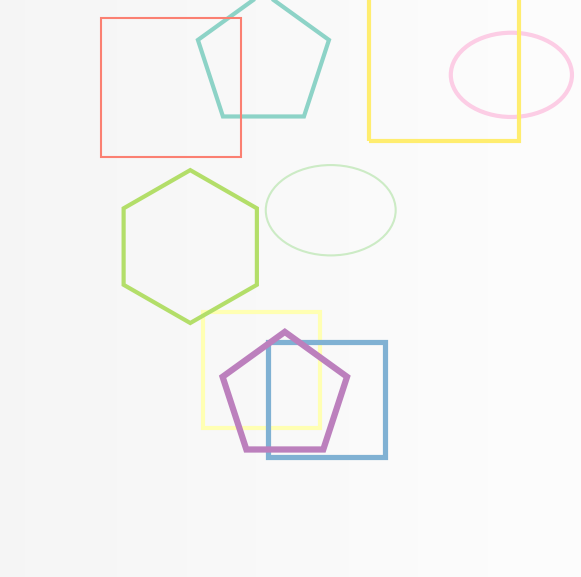[{"shape": "pentagon", "thickness": 2, "radius": 0.59, "center": [0.453, 0.893]}, {"shape": "square", "thickness": 2, "radius": 0.5, "center": [0.45, 0.359]}, {"shape": "square", "thickness": 1, "radius": 0.6, "center": [0.294, 0.848]}, {"shape": "square", "thickness": 2.5, "radius": 0.5, "center": [0.562, 0.308]}, {"shape": "hexagon", "thickness": 2, "radius": 0.66, "center": [0.327, 0.572]}, {"shape": "oval", "thickness": 2, "radius": 0.52, "center": [0.88, 0.87]}, {"shape": "pentagon", "thickness": 3, "radius": 0.56, "center": [0.49, 0.312]}, {"shape": "oval", "thickness": 1, "radius": 0.56, "center": [0.569, 0.635]}, {"shape": "square", "thickness": 2, "radius": 0.64, "center": [0.764, 0.883]}]